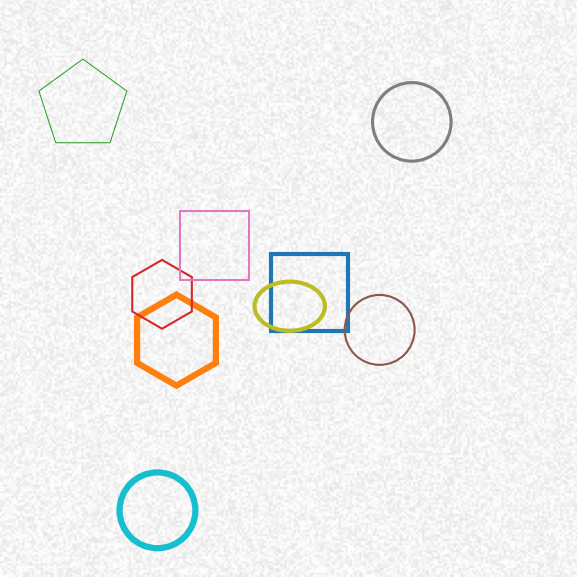[{"shape": "square", "thickness": 2, "radius": 0.33, "center": [0.536, 0.493]}, {"shape": "hexagon", "thickness": 3, "radius": 0.39, "center": [0.306, 0.41]}, {"shape": "pentagon", "thickness": 0.5, "radius": 0.4, "center": [0.143, 0.817]}, {"shape": "hexagon", "thickness": 1, "radius": 0.3, "center": [0.281, 0.49]}, {"shape": "circle", "thickness": 1, "radius": 0.3, "center": [0.657, 0.428]}, {"shape": "square", "thickness": 1, "radius": 0.3, "center": [0.372, 0.574]}, {"shape": "circle", "thickness": 1.5, "radius": 0.34, "center": [0.713, 0.788]}, {"shape": "oval", "thickness": 2, "radius": 0.3, "center": [0.502, 0.469]}, {"shape": "circle", "thickness": 3, "radius": 0.33, "center": [0.273, 0.115]}]